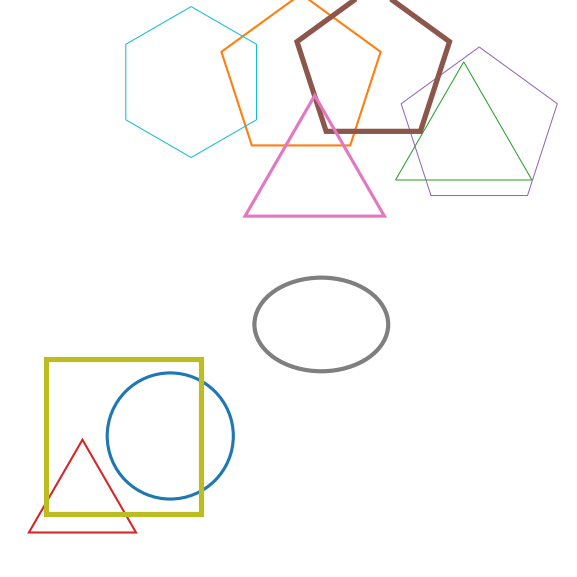[{"shape": "circle", "thickness": 1.5, "radius": 0.55, "center": [0.295, 0.244]}, {"shape": "pentagon", "thickness": 1, "radius": 0.72, "center": [0.521, 0.865]}, {"shape": "triangle", "thickness": 0.5, "radius": 0.68, "center": [0.803, 0.756]}, {"shape": "triangle", "thickness": 1, "radius": 0.54, "center": [0.143, 0.131]}, {"shape": "pentagon", "thickness": 0.5, "radius": 0.71, "center": [0.83, 0.776]}, {"shape": "pentagon", "thickness": 2.5, "radius": 0.69, "center": [0.646, 0.884]}, {"shape": "triangle", "thickness": 1.5, "radius": 0.7, "center": [0.545, 0.695]}, {"shape": "oval", "thickness": 2, "radius": 0.58, "center": [0.556, 0.437]}, {"shape": "square", "thickness": 2.5, "radius": 0.67, "center": [0.214, 0.243]}, {"shape": "hexagon", "thickness": 0.5, "radius": 0.65, "center": [0.331, 0.857]}]